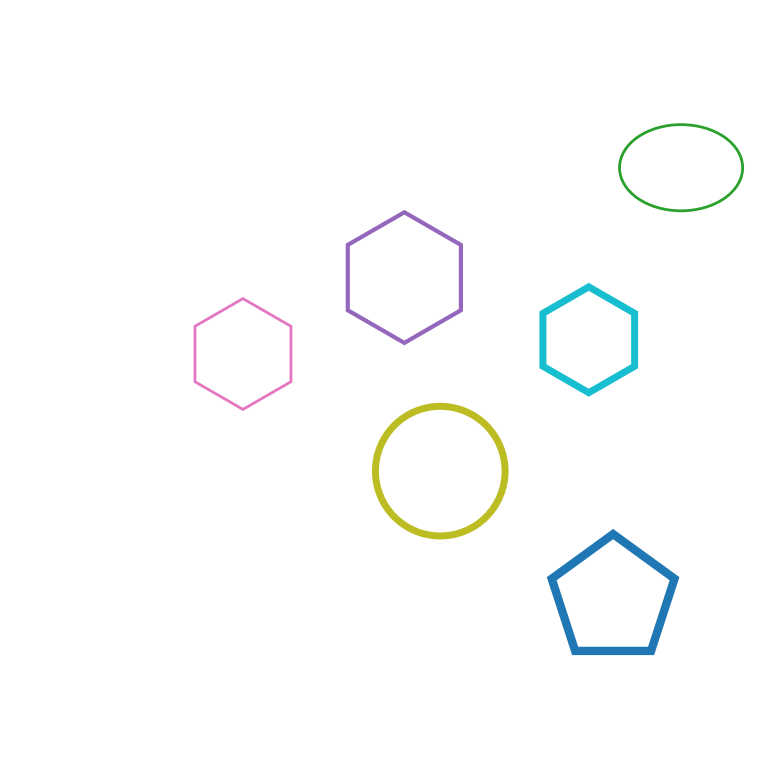[{"shape": "pentagon", "thickness": 3, "radius": 0.42, "center": [0.796, 0.222]}, {"shape": "oval", "thickness": 1, "radius": 0.4, "center": [0.885, 0.782]}, {"shape": "hexagon", "thickness": 1.5, "radius": 0.42, "center": [0.525, 0.639]}, {"shape": "hexagon", "thickness": 1, "radius": 0.36, "center": [0.316, 0.54]}, {"shape": "circle", "thickness": 2.5, "radius": 0.42, "center": [0.572, 0.388]}, {"shape": "hexagon", "thickness": 2.5, "radius": 0.34, "center": [0.765, 0.559]}]